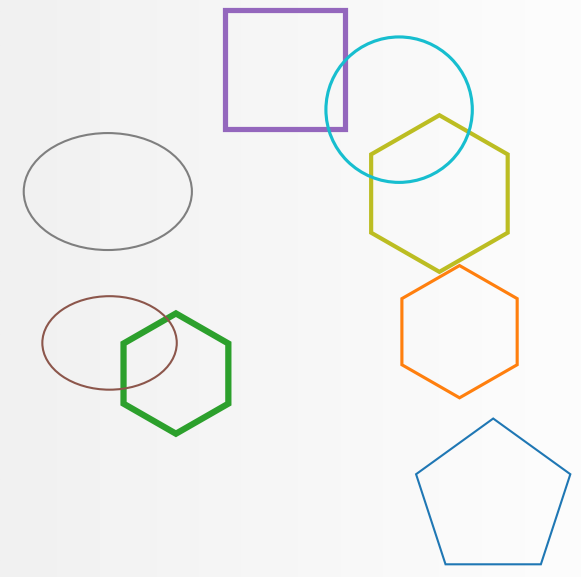[{"shape": "pentagon", "thickness": 1, "radius": 0.7, "center": [0.849, 0.135]}, {"shape": "hexagon", "thickness": 1.5, "radius": 0.57, "center": [0.791, 0.425]}, {"shape": "hexagon", "thickness": 3, "radius": 0.52, "center": [0.303, 0.352]}, {"shape": "square", "thickness": 2.5, "radius": 0.52, "center": [0.49, 0.879]}, {"shape": "oval", "thickness": 1, "radius": 0.58, "center": [0.188, 0.405]}, {"shape": "oval", "thickness": 1, "radius": 0.72, "center": [0.185, 0.667]}, {"shape": "hexagon", "thickness": 2, "radius": 0.68, "center": [0.756, 0.664]}, {"shape": "circle", "thickness": 1.5, "radius": 0.63, "center": [0.687, 0.809]}]